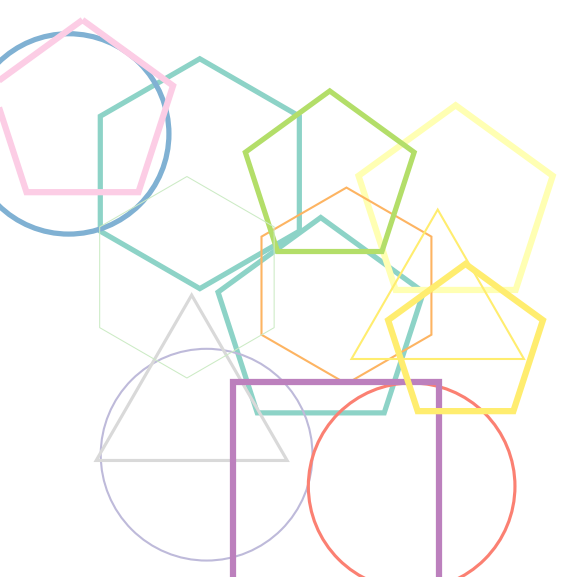[{"shape": "pentagon", "thickness": 2.5, "radius": 0.93, "center": [0.555, 0.435]}, {"shape": "hexagon", "thickness": 2.5, "radius": 0.99, "center": [0.346, 0.698]}, {"shape": "pentagon", "thickness": 3, "radius": 0.88, "center": [0.789, 0.64]}, {"shape": "circle", "thickness": 1, "radius": 0.92, "center": [0.358, 0.212]}, {"shape": "circle", "thickness": 1.5, "radius": 0.89, "center": [0.713, 0.157]}, {"shape": "circle", "thickness": 2.5, "radius": 0.87, "center": [0.119, 0.767]}, {"shape": "hexagon", "thickness": 1, "radius": 0.85, "center": [0.6, 0.504]}, {"shape": "pentagon", "thickness": 2.5, "radius": 0.77, "center": [0.571, 0.688]}, {"shape": "pentagon", "thickness": 3, "radius": 0.82, "center": [0.143, 0.8]}, {"shape": "triangle", "thickness": 1.5, "radius": 0.95, "center": [0.332, 0.297]}, {"shape": "square", "thickness": 3, "radius": 0.89, "center": [0.582, 0.16]}, {"shape": "hexagon", "thickness": 0.5, "radius": 0.87, "center": [0.324, 0.519]}, {"shape": "triangle", "thickness": 1, "radius": 0.86, "center": [0.758, 0.464]}, {"shape": "pentagon", "thickness": 3, "radius": 0.7, "center": [0.806, 0.401]}]